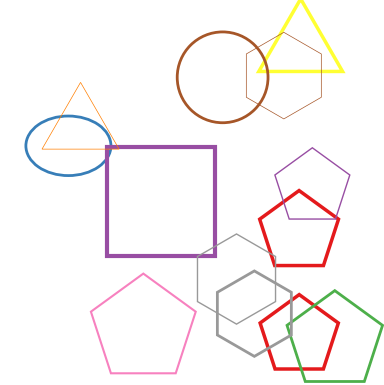[{"shape": "pentagon", "thickness": 2.5, "radius": 0.54, "center": [0.777, 0.397]}, {"shape": "pentagon", "thickness": 2.5, "radius": 0.53, "center": [0.777, 0.128]}, {"shape": "oval", "thickness": 2, "radius": 0.55, "center": [0.178, 0.621]}, {"shape": "pentagon", "thickness": 2, "radius": 0.65, "center": [0.87, 0.115]}, {"shape": "square", "thickness": 3, "radius": 0.7, "center": [0.418, 0.476]}, {"shape": "pentagon", "thickness": 1, "radius": 0.51, "center": [0.811, 0.514]}, {"shape": "triangle", "thickness": 0.5, "radius": 0.58, "center": [0.209, 0.67]}, {"shape": "triangle", "thickness": 2.5, "radius": 0.63, "center": [0.781, 0.877]}, {"shape": "hexagon", "thickness": 0.5, "radius": 0.56, "center": [0.737, 0.804]}, {"shape": "circle", "thickness": 2, "radius": 0.59, "center": [0.578, 0.799]}, {"shape": "pentagon", "thickness": 1.5, "radius": 0.72, "center": [0.372, 0.146]}, {"shape": "hexagon", "thickness": 2, "radius": 0.55, "center": [0.661, 0.185]}, {"shape": "hexagon", "thickness": 1, "radius": 0.59, "center": [0.614, 0.275]}]